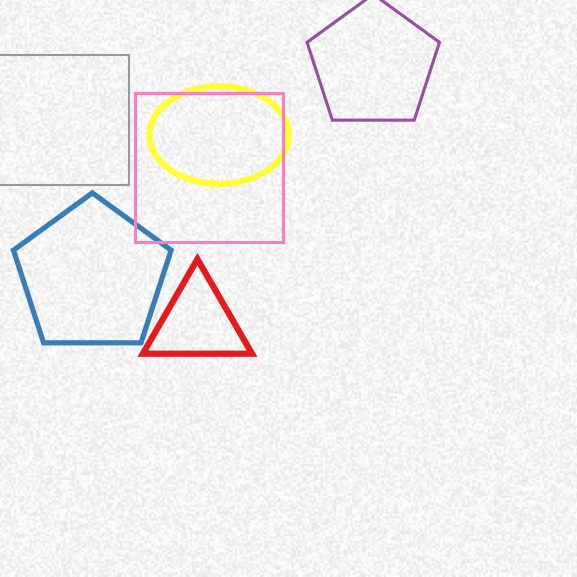[{"shape": "triangle", "thickness": 3, "radius": 0.55, "center": [0.342, 0.441]}, {"shape": "pentagon", "thickness": 2.5, "radius": 0.72, "center": [0.16, 0.522]}, {"shape": "pentagon", "thickness": 1.5, "radius": 0.6, "center": [0.646, 0.889]}, {"shape": "oval", "thickness": 3, "radius": 0.6, "center": [0.38, 0.765]}, {"shape": "square", "thickness": 1.5, "radius": 0.64, "center": [0.362, 0.709]}, {"shape": "square", "thickness": 1, "radius": 0.56, "center": [0.11, 0.792]}]